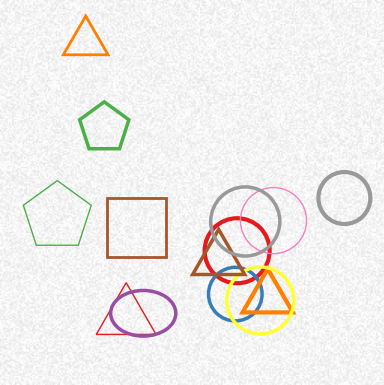[{"shape": "triangle", "thickness": 1, "radius": 0.45, "center": [0.328, 0.176]}, {"shape": "circle", "thickness": 3, "radius": 0.42, "center": [0.616, 0.349]}, {"shape": "circle", "thickness": 2.5, "radius": 0.35, "center": [0.611, 0.236]}, {"shape": "pentagon", "thickness": 1, "radius": 0.46, "center": [0.149, 0.438]}, {"shape": "pentagon", "thickness": 2.5, "radius": 0.34, "center": [0.271, 0.668]}, {"shape": "oval", "thickness": 2.5, "radius": 0.42, "center": [0.372, 0.186]}, {"shape": "triangle", "thickness": 2, "radius": 0.34, "center": [0.223, 0.891]}, {"shape": "triangle", "thickness": 3, "radius": 0.38, "center": [0.695, 0.226]}, {"shape": "circle", "thickness": 2.5, "radius": 0.44, "center": [0.676, 0.22]}, {"shape": "triangle", "thickness": 2.5, "radius": 0.39, "center": [0.568, 0.326]}, {"shape": "square", "thickness": 2, "radius": 0.38, "center": [0.354, 0.408]}, {"shape": "circle", "thickness": 1, "radius": 0.43, "center": [0.71, 0.427]}, {"shape": "circle", "thickness": 3, "radius": 0.34, "center": [0.894, 0.486]}, {"shape": "circle", "thickness": 2.5, "radius": 0.45, "center": [0.637, 0.425]}]